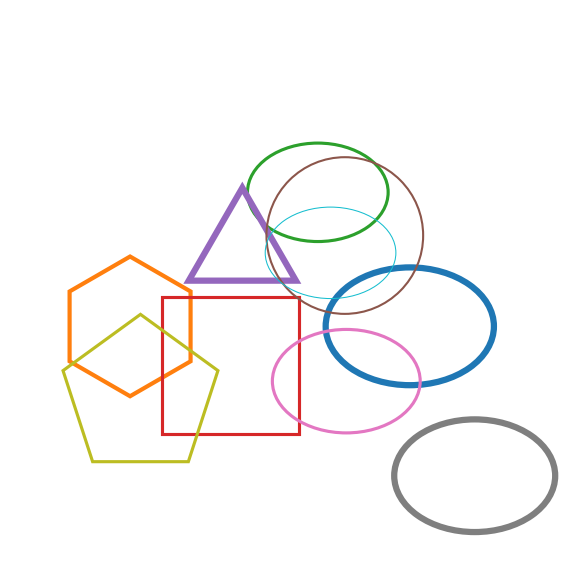[{"shape": "oval", "thickness": 3, "radius": 0.73, "center": [0.71, 0.434]}, {"shape": "hexagon", "thickness": 2, "radius": 0.6, "center": [0.225, 0.434]}, {"shape": "oval", "thickness": 1.5, "radius": 0.61, "center": [0.55, 0.666]}, {"shape": "square", "thickness": 1.5, "radius": 0.59, "center": [0.399, 0.366]}, {"shape": "triangle", "thickness": 3, "radius": 0.54, "center": [0.42, 0.567]}, {"shape": "circle", "thickness": 1, "radius": 0.68, "center": [0.597, 0.591]}, {"shape": "oval", "thickness": 1.5, "radius": 0.64, "center": [0.6, 0.339]}, {"shape": "oval", "thickness": 3, "radius": 0.7, "center": [0.822, 0.175]}, {"shape": "pentagon", "thickness": 1.5, "radius": 0.71, "center": [0.243, 0.314]}, {"shape": "oval", "thickness": 0.5, "radius": 0.57, "center": [0.572, 0.561]}]